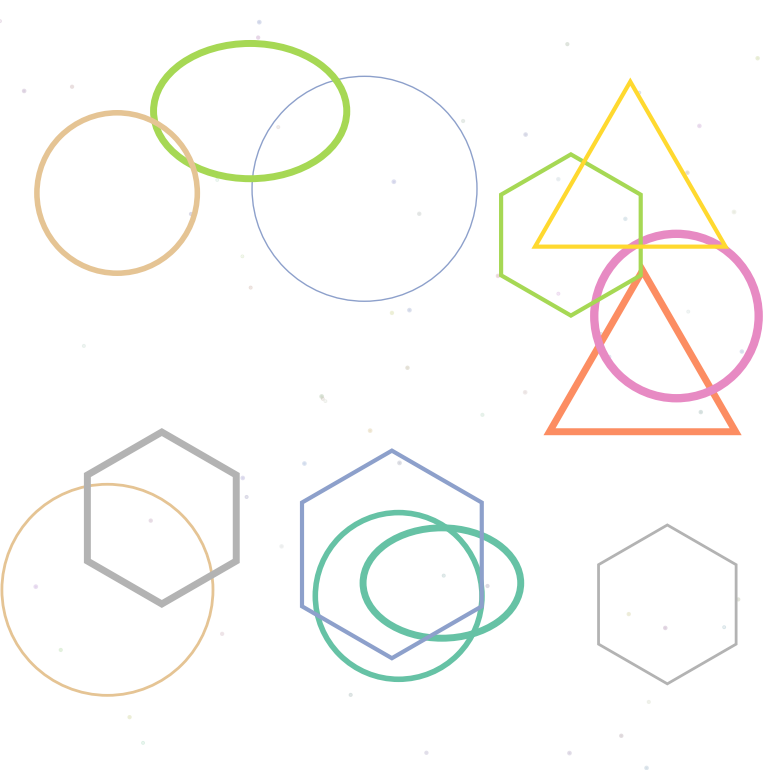[{"shape": "circle", "thickness": 2, "radius": 0.54, "center": [0.518, 0.226]}, {"shape": "oval", "thickness": 2.5, "radius": 0.51, "center": [0.574, 0.243]}, {"shape": "triangle", "thickness": 2.5, "radius": 0.7, "center": [0.835, 0.509]}, {"shape": "hexagon", "thickness": 1.5, "radius": 0.67, "center": [0.509, 0.28]}, {"shape": "circle", "thickness": 0.5, "radius": 0.73, "center": [0.473, 0.755]}, {"shape": "circle", "thickness": 3, "radius": 0.53, "center": [0.879, 0.59]}, {"shape": "oval", "thickness": 2.5, "radius": 0.63, "center": [0.325, 0.856]}, {"shape": "hexagon", "thickness": 1.5, "radius": 0.52, "center": [0.741, 0.695]}, {"shape": "triangle", "thickness": 1.5, "radius": 0.71, "center": [0.819, 0.751]}, {"shape": "circle", "thickness": 2, "radius": 0.52, "center": [0.152, 0.749]}, {"shape": "circle", "thickness": 1, "radius": 0.69, "center": [0.14, 0.234]}, {"shape": "hexagon", "thickness": 1, "radius": 0.52, "center": [0.867, 0.215]}, {"shape": "hexagon", "thickness": 2.5, "radius": 0.56, "center": [0.21, 0.327]}]